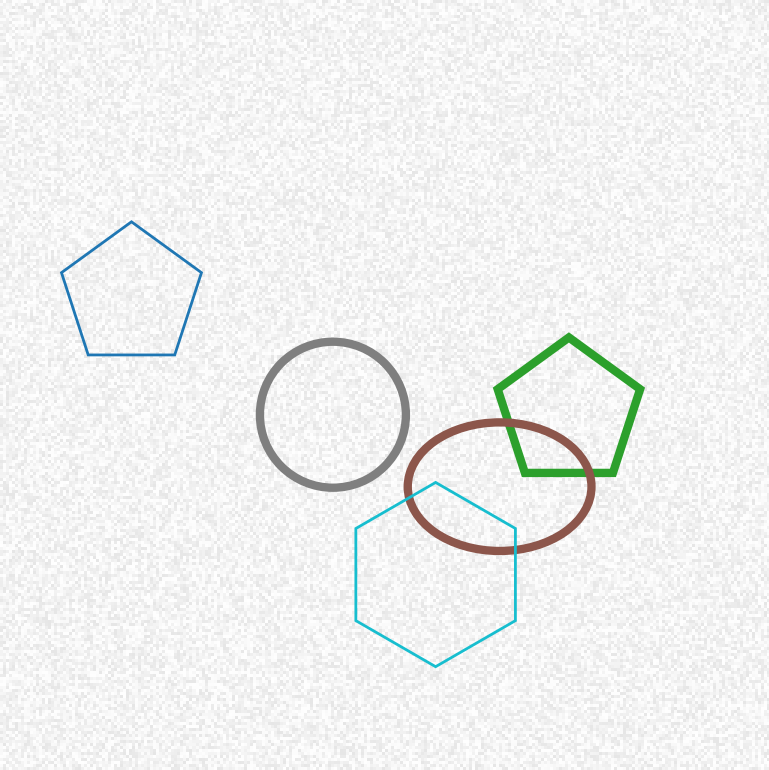[{"shape": "pentagon", "thickness": 1, "radius": 0.48, "center": [0.171, 0.616]}, {"shape": "pentagon", "thickness": 3, "radius": 0.49, "center": [0.739, 0.465]}, {"shape": "oval", "thickness": 3, "radius": 0.6, "center": [0.649, 0.368]}, {"shape": "circle", "thickness": 3, "radius": 0.47, "center": [0.432, 0.461]}, {"shape": "hexagon", "thickness": 1, "radius": 0.6, "center": [0.566, 0.254]}]